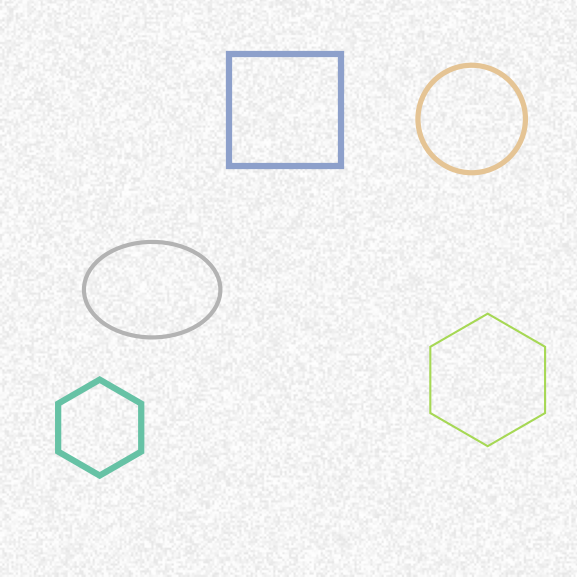[{"shape": "hexagon", "thickness": 3, "radius": 0.42, "center": [0.173, 0.259]}, {"shape": "square", "thickness": 3, "radius": 0.48, "center": [0.494, 0.809]}, {"shape": "hexagon", "thickness": 1, "radius": 0.57, "center": [0.844, 0.341]}, {"shape": "circle", "thickness": 2.5, "radius": 0.47, "center": [0.817, 0.793]}, {"shape": "oval", "thickness": 2, "radius": 0.59, "center": [0.263, 0.498]}]